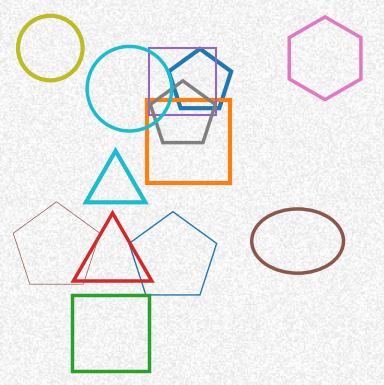[{"shape": "pentagon", "thickness": 1, "radius": 0.6, "center": [0.449, 0.331]}, {"shape": "pentagon", "thickness": 3, "radius": 0.43, "center": [0.519, 0.788]}, {"shape": "square", "thickness": 3, "radius": 0.54, "center": [0.49, 0.633]}, {"shape": "square", "thickness": 2.5, "radius": 0.5, "center": [0.287, 0.135]}, {"shape": "triangle", "thickness": 2.5, "radius": 0.59, "center": [0.292, 0.329]}, {"shape": "square", "thickness": 1.5, "radius": 0.44, "center": [0.474, 0.789]}, {"shape": "pentagon", "thickness": 0.5, "radius": 0.59, "center": [0.147, 0.358]}, {"shape": "oval", "thickness": 2.5, "radius": 0.6, "center": [0.773, 0.374]}, {"shape": "hexagon", "thickness": 2.5, "radius": 0.54, "center": [0.844, 0.849]}, {"shape": "pentagon", "thickness": 2.5, "radius": 0.44, "center": [0.475, 0.701]}, {"shape": "circle", "thickness": 3, "radius": 0.42, "center": [0.131, 0.875]}, {"shape": "circle", "thickness": 2.5, "radius": 0.55, "center": [0.336, 0.77]}, {"shape": "triangle", "thickness": 3, "radius": 0.45, "center": [0.3, 0.519]}]